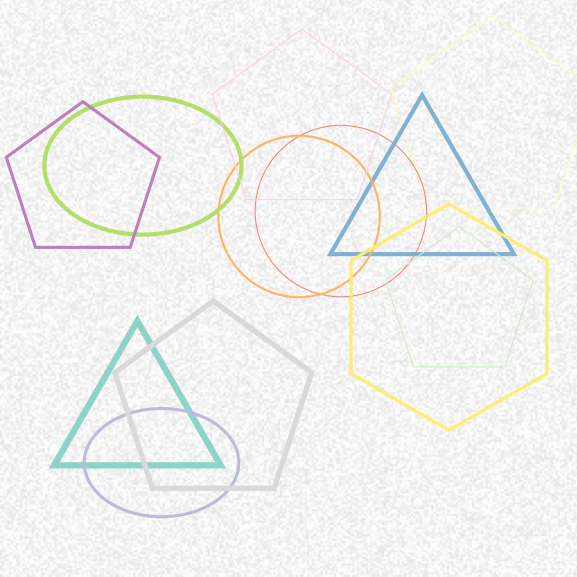[{"shape": "triangle", "thickness": 3, "radius": 0.83, "center": [0.238, 0.277]}, {"shape": "pentagon", "thickness": 0.5, "radius": 0.92, "center": [0.851, 0.788]}, {"shape": "oval", "thickness": 1.5, "radius": 0.67, "center": [0.28, 0.198]}, {"shape": "circle", "thickness": 0.5, "radius": 0.74, "center": [0.59, 0.634]}, {"shape": "triangle", "thickness": 2, "radius": 0.92, "center": [0.731, 0.651]}, {"shape": "circle", "thickness": 1, "radius": 0.7, "center": [0.518, 0.624]}, {"shape": "oval", "thickness": 2, "radius": 0.85, "center": [0.247, 0.712]}, {"shape": "pentagon", "thickness": 0.5, "radius": 0.82, "center": [0.523, 0.786]}, {"shape": "pentagon", "thickness": 2.5, "radius": 0.9, "center": [0.369, 0.299]}, {"shape": "pentagon", "thickness": 1.5, "radius": 0.7, "center": [0.144, 0.684]}, {"shape": "pentagon", "thickness": 0.5, "radius": 0.67, "center": [0.795, 0.473]}, {"shape": "hexagon", "thickness": 1.5, "radius": 0.98, "center": [0.777, 0.45]}]